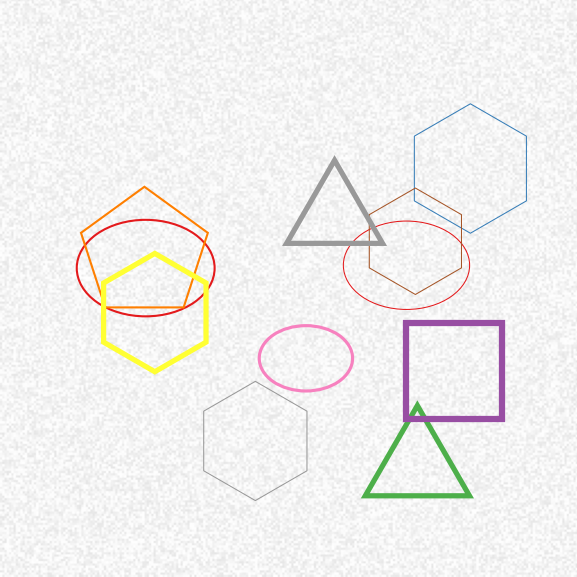[{"shape": "oval", "thickness": 1, "radius": 0.6, "center": [0.252, 0.535]}, {"shape": "oval", "thickness": 0.5, "radius": 0.55, "center": [0.704, 0.54]}, {"shape": "hexagon", "thickness": 0.5, "radius": 0.56, "center": [0.815, 0.707]}, {"shape": "triangle", "thickness": 2.5, "radius": 0.52, "center": [0.723, 0.193]}, {"shape": "square", "thickness": 3, "radius": 0.41, "center": [0.786, 0.357]}, {"shape": "pentagon", "thickness": 1, "radius": 0.58, "center": [0.25, 0.56]}, {"shape": "hexagon", "thickness": 2.5, "radius": 0.51, "center": [0.268, 0.458]}, {"shape": "hexagon", "thickness": 0.5, "radius": 0.46, "center": [0.719, 0.581]}, {"shape": "oval", "thickness": 1.5, "radius": 0.4, "center": [0.53, 0.379]}, {"shape": "triangle", "thickness": 2.5, "radius": 0.48, "center": [0.579, 0.626]}, {"shape": "hexagon", "thickness": 0.5, "radius": 0.52, "center": [0.442, 0.236]}]